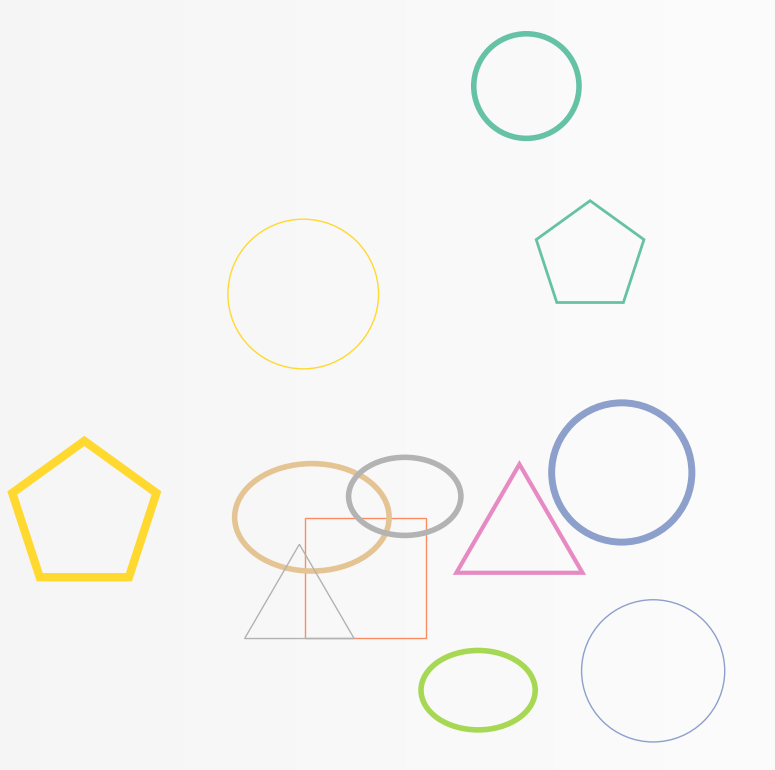[{"shape": "pentagon", "thickness": 1, "radius": 0.37, "center": [0.761, 0.666]}, {"shape": "circle", "thickness": 2, "radius": 0.34, "center": [0.679, 0.888]}, {"shape": "square", "thickness": 0.5, "radius": 0.39, "center": [0.471, 0.25]}, {"shape": "circle", "thickness": 0.5, "radius": 0.46, "center": [0.843, 0.129]}, {"shape": "circle", "thickness": 2.5, "radius": 0.45, "center": [0.802, 0.386]}, {"shape": "triangle", "thickness": 1.5, "radius": 0.47, "center": [0.67, 0.303]}, {"shape": "oval", "thickness": 2, "radius": 0.37, "center": [0.617, 0.104]}, {"shape": "pentagon", "thickness": 3, "radius": 0.49, "center": [0.109, 0.33]}, {"shape": "circle", "thickness": 0.5, "radius": 0.49, "center": [0.391, 0.618]}, {"shape": "oval", "thickness": 2, "radius": 0.5, "center": [0.402, 0.328]}, {"shape": "oval", "thickness": 2, "radius": 0.36, "center": [0.522, 0.355]}, {"shape": "triangle", "thickness": 0.5, "radius": 0.41, "center": [0.386, 0.212]}]